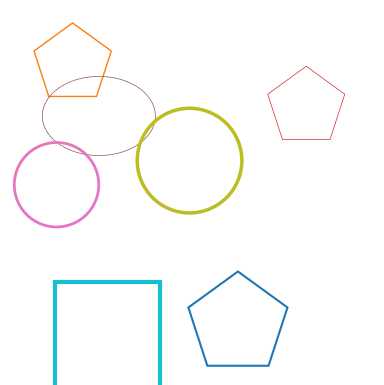[{"shape": "pentagon", "thickness": 1.5, "radius": 0.68, "center": [0.618, 0.159]}, {"shape": "pentagon", "thickness": 1, "radius": 0.53, "center": [0.189, 0.835]}, {"shape": "pentagon", "thickness": 0.5, "radius": 0.53, "center": [0.795, 0.723]}, {"shape": "oval", "thickness": 0.5, "radius": 0.73, "center": [0.257, 0.699]}, {"shape": "circle", "thickness": 2, "radius": 0.55, "center": [0.147, 0.52]}, {"shape": "circle", "thickness": 2.5, "radius": 0.68, "center": [0.492, 0.583]}, {"shape": "square", "thickness": 3, "radius": 0.68, "center": [0.279, 0.132]}]